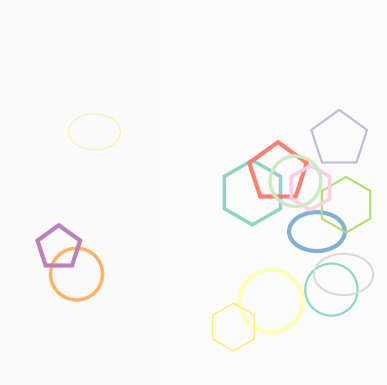[{"shape": "hexagon", "thickness": 2.5, "radius": 0.42, "center": [0.651, 0.5]}, {"shape": "circle", "thickness": 1.5, "radius": 0.34, "center": [0.855, 0.248]}, {"shape": "circle", "thickness": 3, "radius": 0.41, "center": [0.7, 0.218]}, {"shape": "pentagon", "thickness": 1.5, "radius": 0.38, "center": [0.875, 0.639]}, {"shape": "pentagon", "thickness": 3, "radius": 0.39, "center": [0.717, 0.553]}, {"shape": "oval", "thickness": 3, "radius": 0.36, "center": [0.818, 0.398]}, {"shape": "circle", "thickness": 2.5, "radius": 0.34, "center": [0.198, 0.288]}, {"shape": "hexagon", "thickness": 1.5, "radius": 0.36, "center": [0.893, 0.468]}, {"shape": "hexagon", "thickness": 2.5, "radius": 0.29, "center": [0.801, 0.512]}, {"shape": "oval", "thickness": 1.5, "radius": 0.38, "center": [0.887, 0.287]}, {"shape": "pentagon", "thickness": 3, "radius": 0.29, "center": [0.152, 0.357]}, {"shape": "circle", "thickness": 2.5, "radius": 0.33, "center": [0.762, 0.529]}, {"shape": "hexagon", "thickness": 1, "radius": 0.31, "center": [0.603, 0.15]}, {"shape": "oval", "thickness": 0.5, "radius": 0.33, "center": [0.244, 0.657]}]